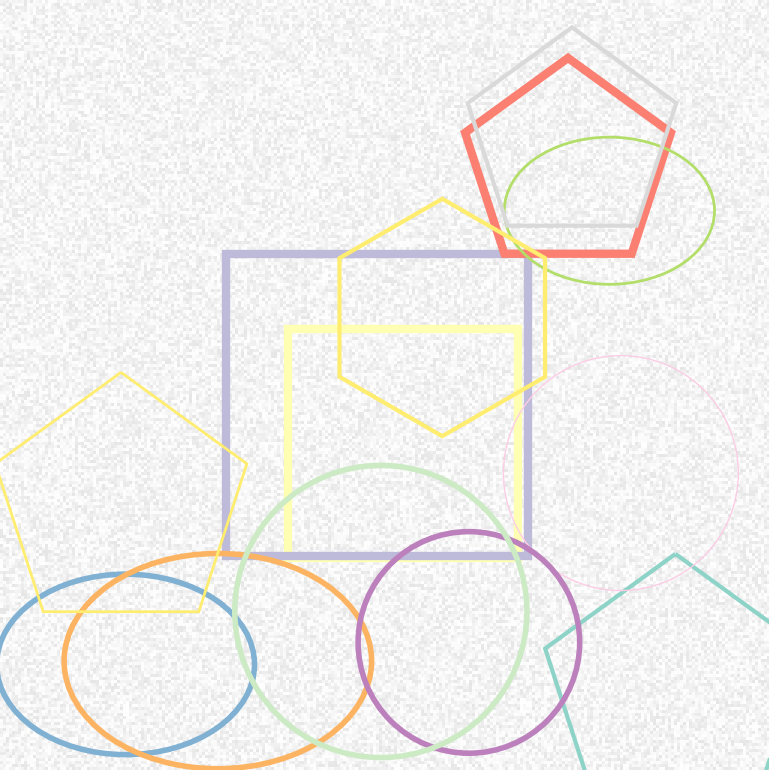[{"shape": "pentagon", "thickness": 1.5, "radius": 0.89, "center": [0.877, 0.103]}, {"shape": "square", "thickness": 3, "radius": 0.75, "center": [0.524, 0.424]}, {"shape": "square", "thickness": 3, "radius": 0.98, "center": [0.49, 0.474]}, {"shape": "pentagon", "thickness": 3, "radius": 0.7, "center": [0.738, 0.784]}, {"shape": "oval", "thickness": 2, "radius": 0.84, "center": [0.163, 0.137]}, {"shape": "oval", "thickness": 2, "radius": 1.0, "center": [0.283, 0.141]}, {"shape": "oval", "thickness": 1, "radius": 0.68, "center": [0.791, 0.726]}, {"shape": "circle", "thickness": 0.5, "radius": 0.76, "center": [0.806, 0.386]}, {"shape": "pentagon", "thickness": 1.5, "radius": 0.71, "center": [0.743, 0.822]}, {"shape": "circle", "thickness": 2, "radius": 0.72, "center": [0.609, 0.166]}, {"shape": "circle", "thickness": 2, "radius": 0.95, "center": [0.495, 0.206]}, {"shape": "pentagon", "thickness": 1, "radius": 0.86, "center": [0.157, 0.345]}, {"shape": "hexagon", "thickness": 1.5, "radius": 0.77, "center": [0.574, 0.588]}]